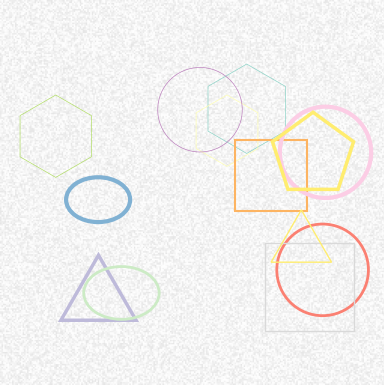[{"shape": "hexagon", "thickness": 0.5, "radius": 0.58, "center": [0.641, 0.718]}, {"shape": "hexagon", "thickness": 0.5, "radius": 0.46, "center": [0.59, 0.661]}, {"shape": "triangle", "thickness": 2.5, "radius": 0.56, "center": [0.256, 0.224]}, {"shape": "circle", "thickness": 2, "radius": 0.59, "center": [0.838, 0.299]}, {"shape": "oval", "thickness": 3, "radius": 0.42, "center": [0.255, 0.481]}, {"shape": "square", "thickness": 1.5, "radius": 0.46, "center": [0.704, 0.544]}, {"shape": "hexagon", "thickness": 0.5, "radius": 0.53, "center": [0.145, 0.646]}, {"shape": "circle", "thickness": 3, "radius": 0.59, "center": [0.845, 0.604]}, {"shape": "square", "thickness": 1, "radius": 0.58, "center": [0.804, 0.255]}, {"shape": "circle", "thickness": 0.5, "radius": 0.55, "center": [0.519, 0.715]}, {"shape": "oval", "thickness": 2, "radius": 0.49, "center": [0.315, 0.239]}, {"shape": "triangle", "thickness": 1, "radius": 0.45, "center": [0.783, 0.364]}, {"shape": "pentagon", "thickness": 2.5, "radius": 0.55, "center": [0.813, 0.598]}]